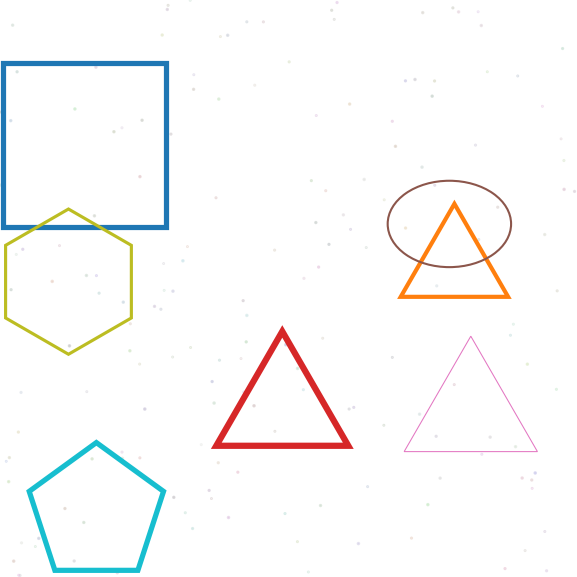[{"shape": "square", "thickness": 2.5, "radius": 0.71, "center": [0.146, 0.748]}, {"shape": "triangle", "thickness": 2, "radius": 0.54, "center": [0.787, 0.539]}, {"shape": "triangle", "thickness": 3, "radius": 0.66, "center": [0.489, 0.293]}, {"shape": "oval", "thickness": 1, "radius": 0.53, "center": [0.778, 0.611]}, {"shape": "triangle", "thickness": 0.5, "radius": 0.67, "center": [0.815, 0.284]}, {"shape": "hexagon", "thickness": 1.5, "radius": 0.63, "center": [0.119, 0.511]}, {"shape": "pentagon", "thickness": 2.5, "radius": 0.61, "center": [0.167, 0.11]}]